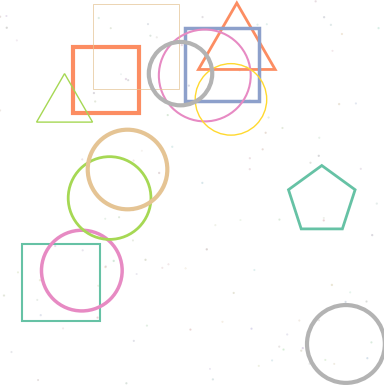[{"shape": "square", "thickness": 1.5, "radius": 0.5, "center": [0.158, 0.267]}, {"shape": "pentagon", "thickness": 2, "radius": 0.45, "center": [0.836, 0.479]}, {"shape": "square", "thickness": 3, "radius": 0.43, "center": [0.276, 0.792]}, {"shape": "triangle", "thickness": 2, "radius": 0.58, "center": [0.615, 0.877]}, {"shape": "square", "thickness": 2.5, "radius": 0.48, "center": [0.577, 0.832]}, {"shape": "circle", "thickness": 2.5, "radius": 0.52, "center": [0.213, 0.297]}, {"shape": "circle", "thickness": 1.5, "radius": 0.6, "center": [0.532, 0.804]}, {"shape": "circle", "thickness": 2, "radius": 0.54, "center": [0.285, 0.486]}, {"shape": "triangle", "thickness": 1, "radius": 0.42, "center": [0.168, 0.725]}, {"shape": "circle", "thickness": 1, "radius": 0.46, "center": [0.6, 0.742]}, {"shape": "circle", "thickness": 3, "radius": 0.52, "center": [0.331, 0.56]}, {"shape": "square", "thickness": 0.5, "radius": 0.56, "center": [0.353, 0.879]}, {"shape": "circle", "thickness": 3, "radius": 0.41, "center": [0.469, 0.809]}, {"shape": "circle", "thickness": 3, "radius": 0.51, "center": [0.898, 0.107]}]